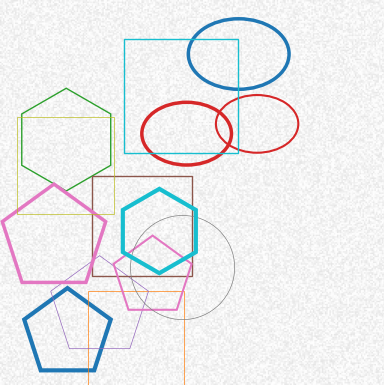[{"shape": "pentagon", "thickness": 3, "radius": 0.59, "center": [0.175, 0.134]}, {"shape": "oval", "thickness": 2.5, "radius": 0.65, "center": [0.62, 0.86]}, {"shape": "square", "thickness": 0.5, "radius": 0.62, "center": [0.353, 0.121]}, {"shape": "hexagon", "thickness": 1, "radius": 0.67, "center": [0.172, 0.637]}, {"shape": "oval", "thickness": 2.5, "radius": 0.58, "center": [0.485, 0.653]}, {"shape": "oval", "thickness": 1.5, "radius": 0.54, "center": [0.668, 0.678]}, {"shape": "pentagon", "thickness": 0.5, "radius": 0.67, "center": [0.259, 0.202]}, {"shape": "square", "thickness": 1, "radius": 0.65, "center": [0.369, 0.413]}, {"shape": "pentagon", "thickness": 2.5, "radius": 0.71, "center": [0.14, 0.381]}, {"shape": "pentagon", "thickness": 1.5, "radius": 0.53, "center": [0.396, 0.282]}, {"shape": "circle", "thickness": 0.5, "radius": 0.68, "center": [0.474, 0.305]}, {"shape": "square", "thickness": 0.5, "radius": 0.63, "center": [0.17, 0.571]}, {"shape": "square", "thickness": 1, "radius": 0.74, "center": [0.47, 0.75]}, {"shape": "hexagon", "thickness": 3, "radius": 0.55, "center": [0.414, 0.4]}]